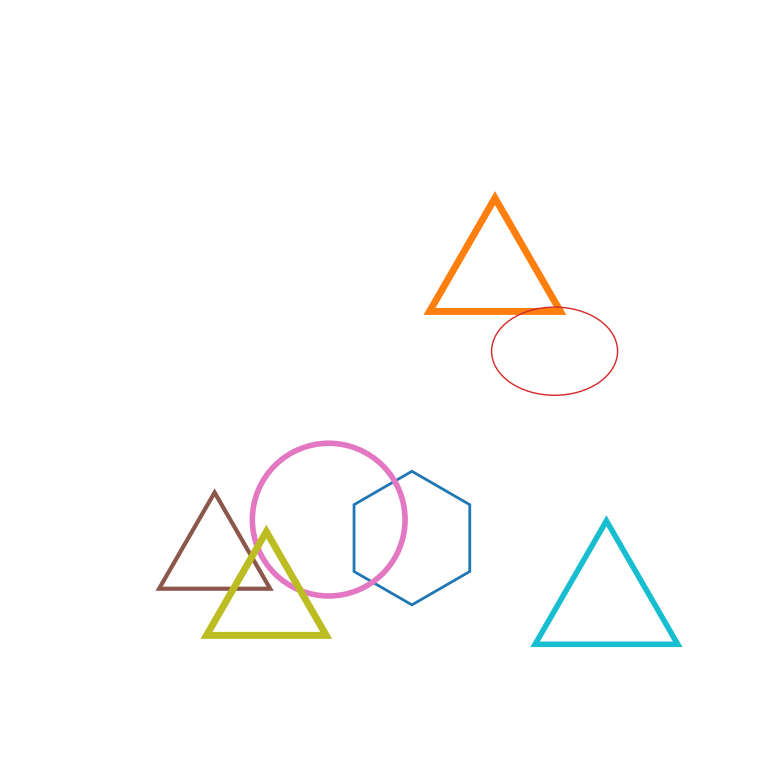[{"shape": "hexagon", "thickness": 1, "radius": 0.43, "center": [0.535, 0.301]}, {"shape": "triangle", "thickness": 2.5, "radius": 0.49, "center": [0.643, 0.645]}, {"shape": "oval", "thickness": 0.5, "radius": 0.41, "center": [0.72, 0.544]}, {"shape": "triangle", "thickness": 1.5, "radius": 0.42, "center": [0.279, 0.277]}, {"shape": "circle", "thickness": 2, "radius": 0.5, "center": [0.427, 0.325]}, {"shape": "triangle", "thickness": 2.5, "radius": 0.45, "center": [0.346, 0.22]}, {"shape": "triangle", "thickness": 2, "radius": 0.53, "center": [0.788, 0.217]}]